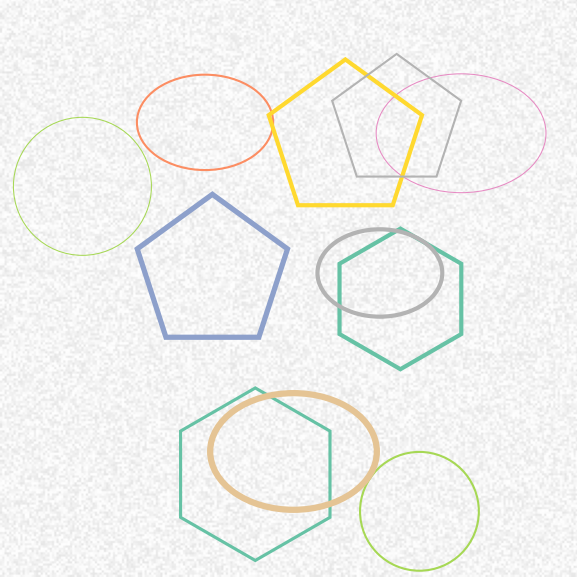[{"shape": "hexagon", "thickness": 2, "radius": 0.61, "center": [0.693, 0.482]}, {"shape": "hexagon", "thickness": 1.5, "radius": 0.75, "center": [0.442, 0.178]}, {"shape": "oval", "thickness": 1, "radius": 0.59, "center": [0.355, 0.787]}, {"shape": "pentagon", "thickness": 2.5, "radius": 0.68, "center": [0.368, 0.526]}, {"shape": "oval", "thickness": 0.5, "radius": 0.74, "center": [0.798, 0.768]}, {"shape": "circle", "thickness": 1, "radius": 0.51, "center": [0.726, 0.114]}, {"shape": "circle", "thickness": 0.5, "radius": 0.6, "center": [0.143, 0.676]}, {"shape": "pentagon", "thickness": 2, "radius": 0.7, "center": [0.598, 0.757]}, {"shape": "oval", "thickness": 3, "radius": 0.72, "center": [0.508, 0.217]}, {"shape": "oval", "thickness": 2, "radius": 0.54, "center": [0.658, 0.526]}, {"shape": "pentagon", "thickness": 1, "radius": 0.59, "center": [0.687, 0.788]}]